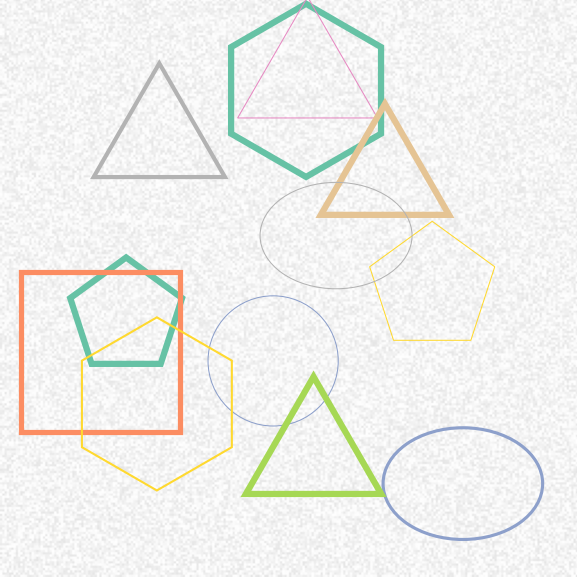[{"shape": "pentagon", "thickness": 3, "radius": 0.51, "center": [0.218, 0.451]}, {"shape": "hexagon", "thickness": 3, "radius": 0.75, "center": [0.53, 0.843]}, {"shape": "square", "thickness": 2.5, "radius": 0.69, "center": [0.174, 0.389]}, {"shape": "circle", "thickness": 0.5, "radius": 0.56, "center": [0.473, 0.374]}, {"shape": "oval", "thickness": 1.5, "radius": 0.69, "center": [0.801, 0.162]}, {"shape": "triangle", "thickness": 0.5, "radius": 0.7, "center": [0.533, 0.865]}, {"shape": "triangle", "thickness": 3, "radius": 0.68, "center": [0.543, 0.211]}, {"shape": "pentagon", "thickness": 0.5, "radius": 0.57, "center": [0.748, 0.502]}, {"shape": "hexagon", "thickness": 1, "radius": 0.75, "center": [0.272, 0.3]}, {"shape": "triangle", "thickness": 3, "radius": 0.64, "center": [0.667, 0.691]}, {"shape": "triangle", "thickness": 2, "radius": 0.66, "center": [0.276, 0.758]}, {"shape": "oval", "thickness": 0.5, "radius": 0.66, "center": [0.582, 0.591]}]